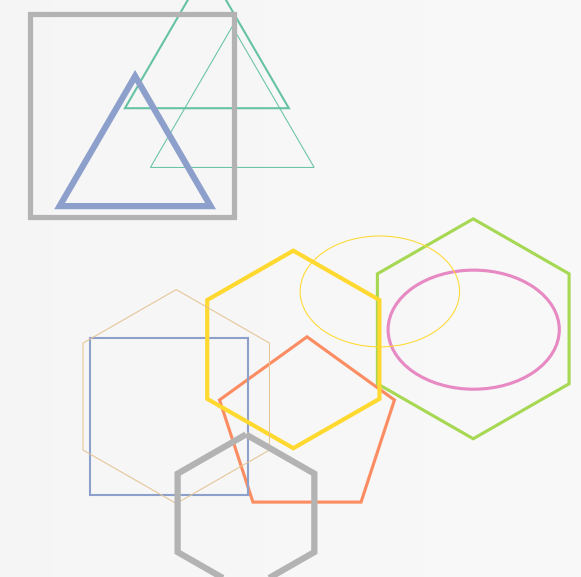[{"shape": "triangle", "thickness": 0.5, "radius": 0.81, "center": [0.4, 0.791]}, {"shape": "triangle", "thickness": 1, "radius": 0.81, "center": [0.356, 0.893]}, {"shape": "pentagon", "thickness": 1.5, "radius": 0.79, "center": [0.528, 0.258]}, {"shape": "triangle", "thickness": 3, "radius": 0.75, "center": [0.232, 0.717]}, {"shape": "square", "thickness": 1, "radius": 0.68, "center": [0.291, 0.278]}, {"shape": "oval", "thickness": 1.5, "radius": 0.74, "center": [0.815, 0.428]}, {"shape": "hexagon", "thickness": 1.5, "radius": 0.95, "center": [0.814, 0.43]}, {"shape": "hexagon", "thickness": 2, "radius": 0.86, "center": [0.505, 0.394]}, {"shape": "oval", "thickness": 0.5, "radius": 0.69, "center": [0.654, 0.494]}, {"shape": "hexagon", "thickness": 0.5, "radius": 0.93, "center": [0.303, 0.312]}, {"shape": "hexagon", "thickness": 3, "radius": 0.68, "center": [0.423, 0.111]}, {"shape": "square", "thickness": 2.5, "radius": 0.88, "center": [0.228, 0.799]}]